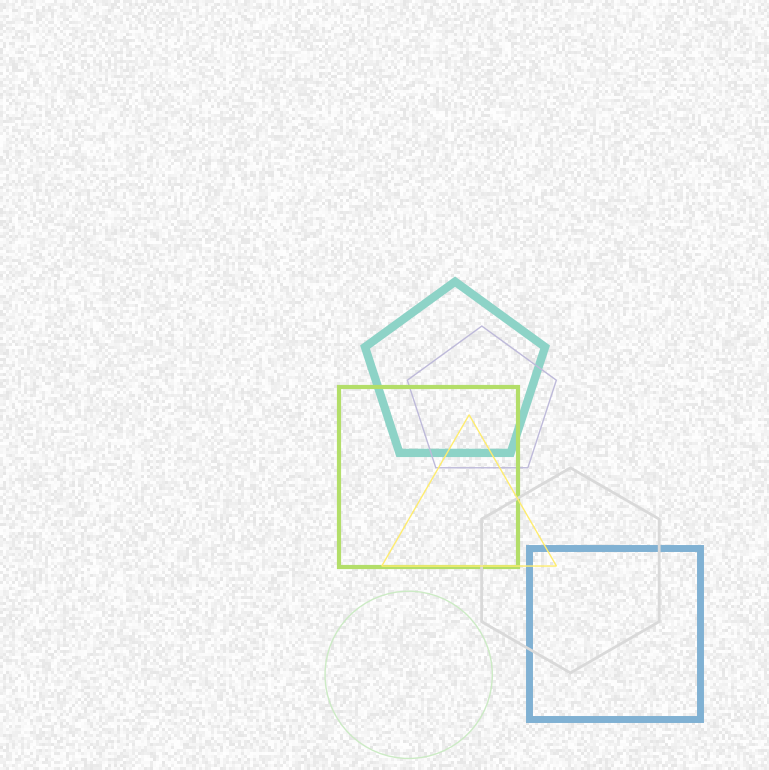[{"shape": "pentagon", "thickness": 3, "radius": 0.61, "center": [0.591, 0.511]}, {"shape": "pentagon", "thickness": 0.5, "radius": 0.51, "center": [0.626, 0.475]}, {"shape": "square", "thickness": 2.5, "radius": 0.56, "center": [0.798, 0.177]}, {"shape": "square", "thickness": 1.5, "radius": 0.58, "center": [0.557, 0.38]}, {"shape": "hexagon", "thickness": 1, "radius": 0.67, "center": [0.741, 0.259]}, {"shape": "circle", "thickness": 0.5, "radius": 0.54, "center": [0.531, 0.124]}, {"shape": "triangle", "thickness": 0.5, "radius": 0.65, "center": [0.609, 0.33]}]